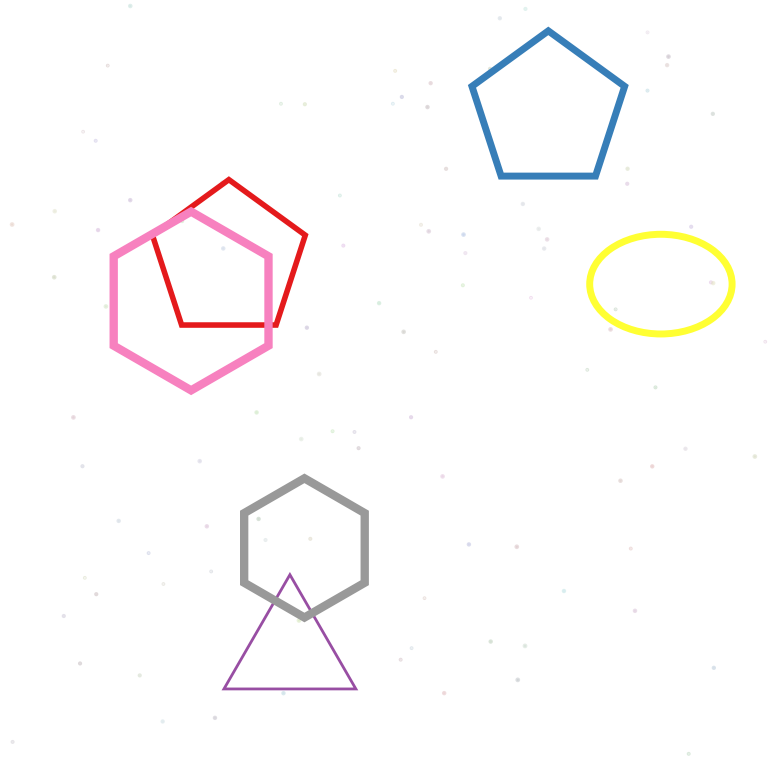[{"shape": "pentagon", "thickness": 2, "radius": 0.52, "center": [0.297, 0.662]}, {"shape": "pentagon", "thickness": 2.5, "radius": 0.52, "center": [0.712, 0.856]}, {"shape": "triangle", "thickness": 1, "radius": 0.49, "center": [0.377, 0.155]}, {"shape": "oval", "thickness": 2.5, "radius": 0.46, "center": [0.858, 0.631]}, {"shape": "hexagon", "thickness": 3, "radius": 0.58, "center": [0.248, 0.609]}, {"shape": "hexagon", "thickness": 3, "radius": 0.45, "center": [0.395, 0.288]}]